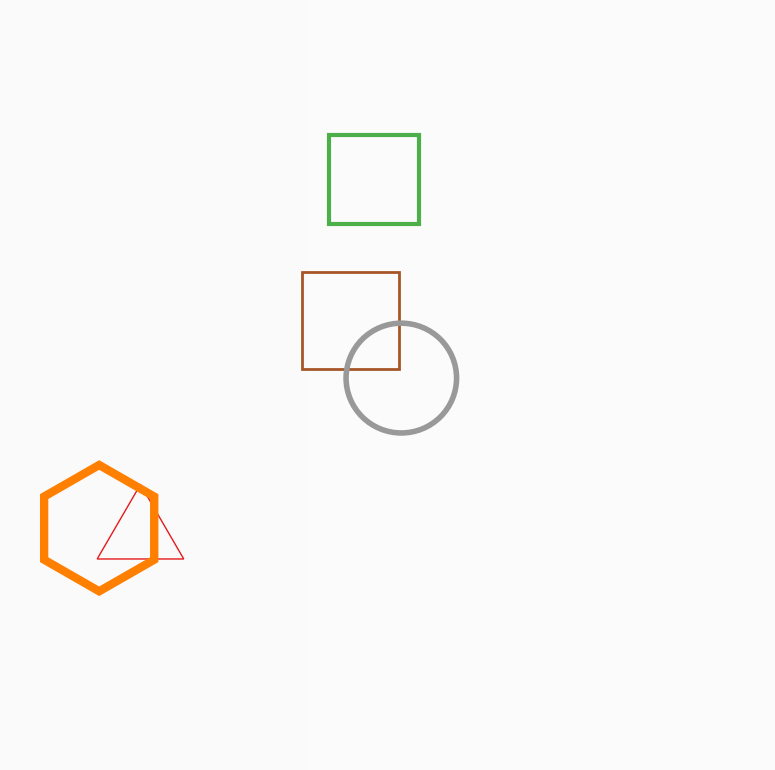[{"shape": "triangle", "thickness": 0.5, "radius": 0.32, "center": [0.181, 0.306]}, {"shape": "square", "thickness": 1.5, "radius": 0.29, "center": [0.482, 0.767]}, {"shape": "hexagon", "thickness": 3, "radius": 0.41, "center": [0.128, 0.314]}, {"shape": "square", "thickness": 1, "radius": 0.31, "center": [0.452, 0.584]}, {"shape": "circle", "thickness": 2, "radius": 0.36, "center": [0.518, 0.509]}]